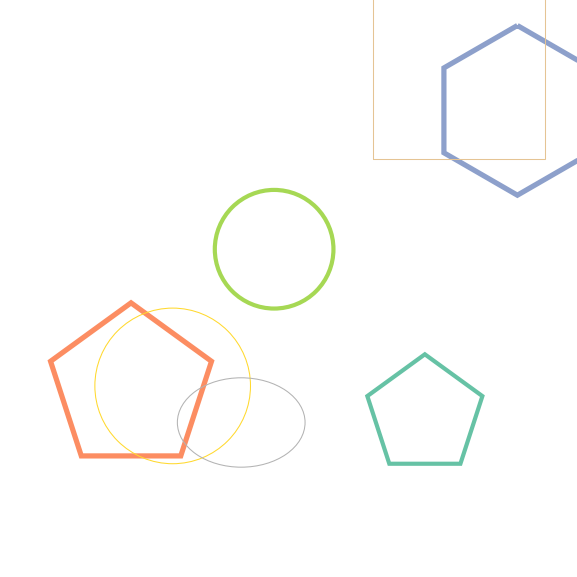[{"shape": "pentagon", "thickness": 2, "radius": 0.52, "center": [0.736, 0.281]}, {"shape": "pentagon", "thickness": 2.5, "radius": 0.73, "center": [0.227, 0.328]}, {"shape": "hexagon", "thickness": 2.5, "radius": 0.73, "center": [0.896, 0.808]}, {"shape": "circle", "thickness": 2, "radius": 0.51, "center": [0.475, 0.568]}, {"shape": "circle", "thickness": 0.5, "radius": 0.67, "center": [0.299, 0.331]}, {"shape": "square", "thickness": 0.5, "radius": 0.74, "center": [0.795, 0.873]}, {"shape": "oval", "thickness": 0.5, "radius": 0.55, "center": [0.418, 0.268]}]